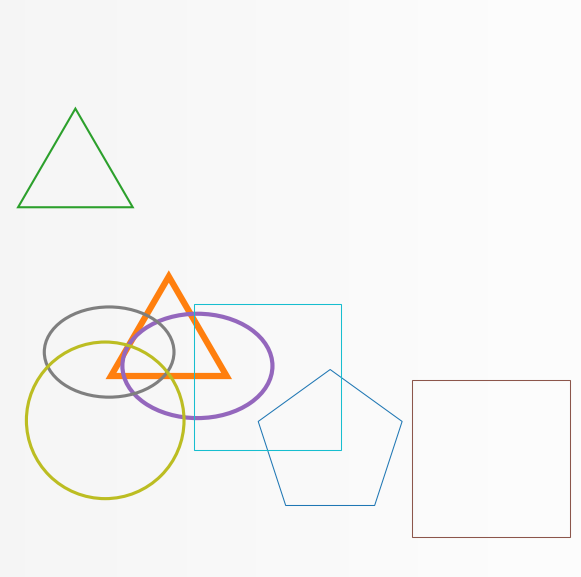[{"shape": "pentagon", "thickness": 0.5, "radius": 0.65, "center": [0.568, 0.229]}, {"shape": "triangle", "thickness": 3, "radius": 0.57, "center": [0.29, 0.405]}, {"shape": "triangle", "thickness": 1, "radius": 0.57, "center": [0.13, 0.697]}, {"shape": "oval", "thickness": 2, "radius": 0.65, "center": [0.34, 0.366]}, {"shape": "square", "thickness": 0.5, "radius": 0.68, "center": [0.844, 0.205]}, {"shape": "oval", "thickness": 1.5, "radius": 0.56, "center": [0.188, 0.39]}, {"shape": "circle", "thickness": 1.5, "radius": 0.68, "center": [0.181, 0.271]}, {"shape": "square", "thickness": 0.5, "radius": 0.63, "center": [0.46, 0.346]}]